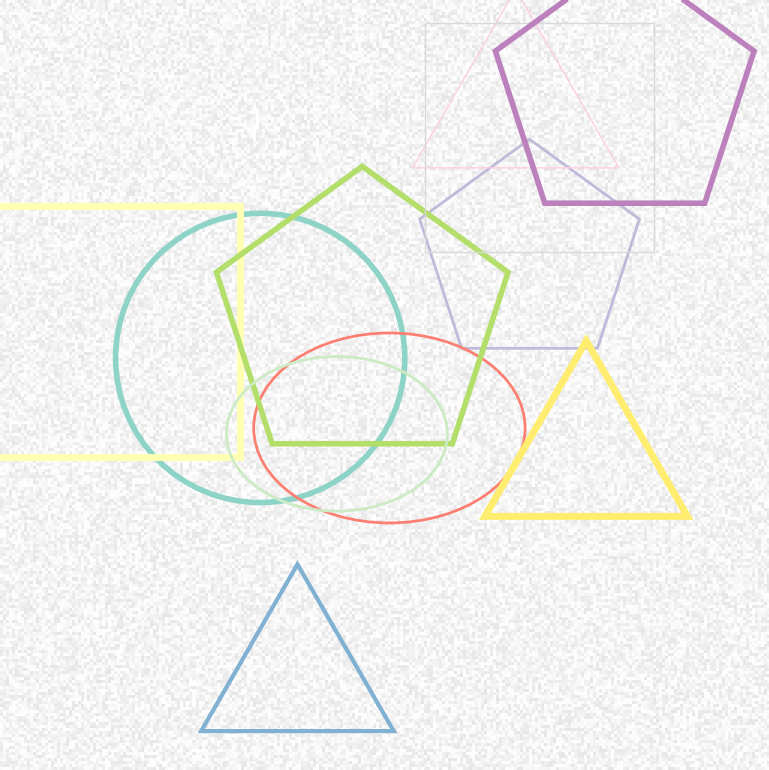[{"shape": "circle", "thickness": 2, "radius": 0.94, "center": [0.338, 0.535]}, {"shape": "square", "thickness": 2.5, "radius": 0.81, "center": [0.149, 0.57]}, {"shape": "pentagon", "thickness": 1, "radius": 0.75, "center": [0.688, 0.669]}, {"shape": "oval", "thickness": 1, "radius": 0.88, "center": [0.506, 0.444]}, {"shape": "triangle", "thickness": 1.5, "radius": 0.72, "center": [0.386, 0.123]}, {"shape": "pentagon", "thickness": 2, "radius": 1.0, "center": [0.47, 0.585]}, {"shape": "triangle", "thickness": 0.5, "radius": 0.77, "center": [0.67, 0.859]}, {"shape": "square", "thickness": 0.5, "radius": 0.74, "center": [0.7, 0.821]}, {"shape": "pentagon", "thickness": 2, "radius": 0.88, "center": [0.811, 0.879]}, {"shape": "oval", "thickness": 1, "radius": 0.72, "center": [0.438, 0.437]}, {"shape": "triangle", "thickness": 2.5, "radius": 0.76, "center": [0.761, 0.405]}]